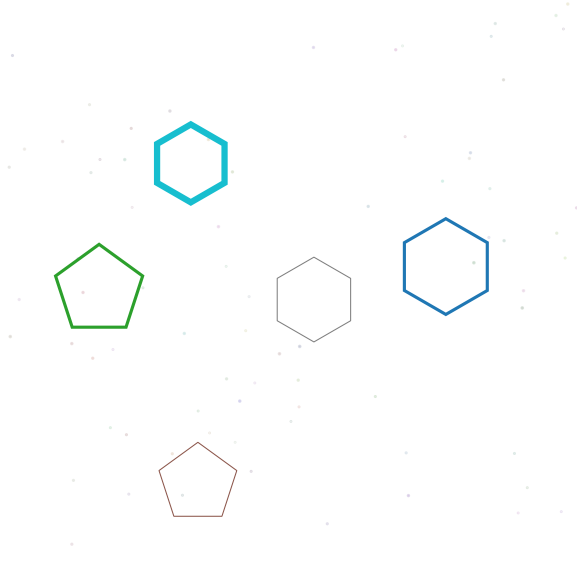[{"shape": "hexagon", "thickness": 1.5, "radius": 0.41, "center": [0.772, 0.538]}, {"shape": "pentagon", "thickness": 1.5, "radius": 0.4, "center": [0.172, 0.497]}, {"shape": "pentagon", "thickness": 0.5, "radius": 0.35, "center": [0.343, 0.162]}, {"shape": "hexagon", "thickness": 0.5, "radius": 0.37, "center": [0.544, 0.48]}, {"shape": "hexagon", "thickness": 3, "radius": 0.34, "center": [0.33, 0.716]}]